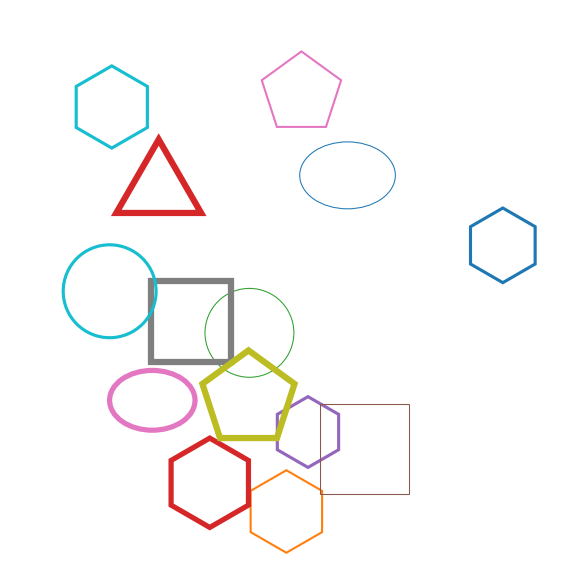[{"shape": "oval", "thickness": 0.5, "radius": 0.41, "center": [0.602, 0.695]}, {"shape": "hexagon", "thickness": 1.5, "radius": 0.32, "center": [0.871, 0.574]}, {"shape": "hexagon", "thickness": 1, "radius": 0.36, "center": [0.496, 0.113]}, {"shape": "circle", "thickness": 0.5, "radius": 0.38, "center": [0.432, 0.423]}, {"shape": "triangle", "thickness": 3, "radius": 0.42, "center": [0.275, 0.673]}, {"shape": "hexagon", "thickness": 2.5, "radius": 0.39, "center": [0.363, 0.163]}, {"shape": "hexagon", "thickness": 1.5, "radius": 0.31, "center": [0.533, 0.251]}, {"shape": "square", "thickness": 0.5, "radius": 0.39, "center": [0.631, 0.221]}, {"shape": "pentagon", "thickness": 1, "radius": 0.36, "center": [0.522, 0.838]}, {"shape": "oval", "thickness": 2.5, "radius": 0.37, "center": [0.264, 0.306]}, {"shape": "square", "thickness": 3, "radius": 0.35, "center": [0.331, 0.442]}, {"shape": "pentagon", "thickness": 3, "radius": 0.42, "center": [0.43, 0.308]}, {"shape": "circle", "thickness": 1.5, "radius": 0.4, "center": [0.19, 0.495]}, {"shape": "hexagon", "thickness": 1.5, "radius": 0.36, "center": [0.194, 0.814]}]